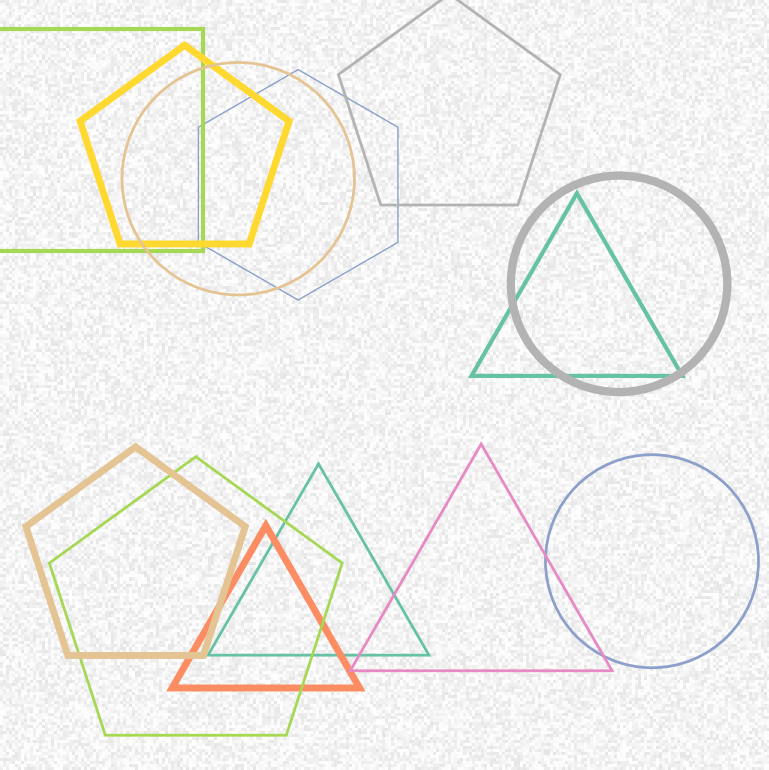[{"shape": "triangle", "thickness": 1, "radius": 0.83, "center": [0.414, 0.232]}, {"shape": "triangle", "thickness": 1.5, "radius": 0.79, "center": [0.749, 0.591]}, {"shape": "triangle", "thickness": 2.5, "radius": 0.7, "center": [0.345, 0.177]}, {"shape": "circle", "thickness": 1, "radius": 0.69, "center": [0.847, 0.271]}, {"shape": "hexagon", "thickness": 0.5, "radius": 0.75, "center": [0.387, 0.76]}, {"shape": "triangle", "thickness": 1, "radius": 0.98, "center": [0.625, 0.227]}, {"shape": "pentagon", "thickness": 1, "radius": 1.0, "center": [0.254, 0.207]}, {"shape": "square", "thickness": 1.5, "radius": 0.72, "center": [0.119, 0.818]}, {"shape": "pentagon", "thickness": 2.5, "radius": 0.71, "center": [0.24, 0.799]}, {"shape": "circle", "thickness": 1, "radius": 0.75, "center": [0.309, 0.768]}, {"shape": "pentagon", "thickness": 2.5, "radius": 0.75, "center": [0.176, 0.27]}, {"shape": "circle", "thickness": 3, "radius": 0.7, "center": [0.804, 0.631]}, {"shape": "pentagon", "thickness": 1, "radius": 0.76, "center": [0.584, 0.856]}]